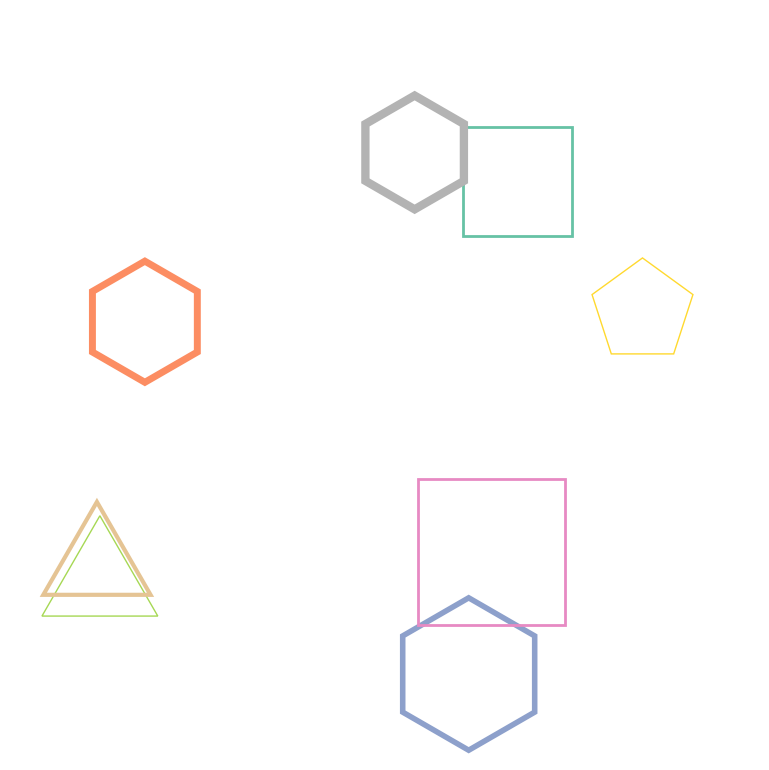[{"shape": "square", "thickness": 1, "radius": 0.35, "center": [0.672, 0.764]}, {"shape": "hexagon", "thickness": 2.5, "radius": 0.39, "center": [0.188, 0.582]}, {"shape": "hexagon", "thickness": 2, "radius": 0.49, "center": [0.609, 0.125]}, {"shape": "square", "thickness": 1, "radius": 0.48, "center": [0.639, 0.283]}, {"shape": "triangle", "thickness": 0.5, "radius": 0.43, "center": [0.13, 0.243]}, {"shape": "pentagon", "thickness": 0.5, "radius": 0.34, "center": [0.834, 0.596]}, {"shape": "triangle", "thickness": 1.5, "radius": 0.4, "center": [0.126, 0.268]}, {"shape": "hexagon", "thickness": 3, "radius": 0.37, "center": [0.539, 0.802]}]